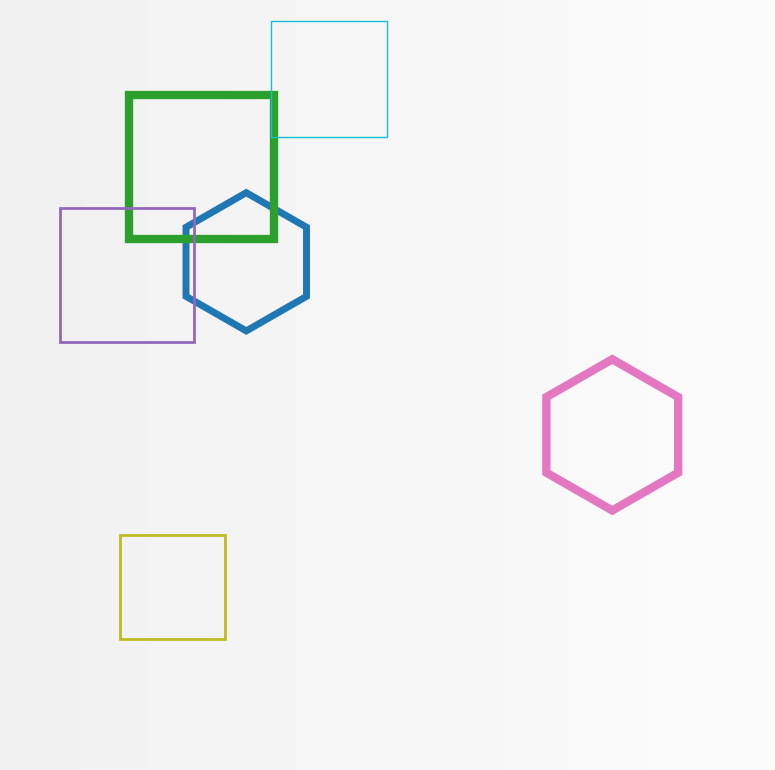[{"shape": "hexagon", "thickness": 2.5, "radius": 0.45, "center": [0.318, 0.66]}, {"shape": "square", "thickness": 3, "radius": 0.47, "center": [0.26, 0.783]}, {"shape": "square", "thickness": 1, "radius": 0.43, "center": [0.164, 0.643]}, {"shape": "hexagon", "thickness": 3, "radius": 0.49, "center": [0.79, 0.435]}, {"shape": "square", "thickness": 1, "radius": 0.34, "center": [0.223, 0.238]}, {"shape": "square", "thickness": 0.5, "radius": 0.38, "center": [0.424, 0.897]}]